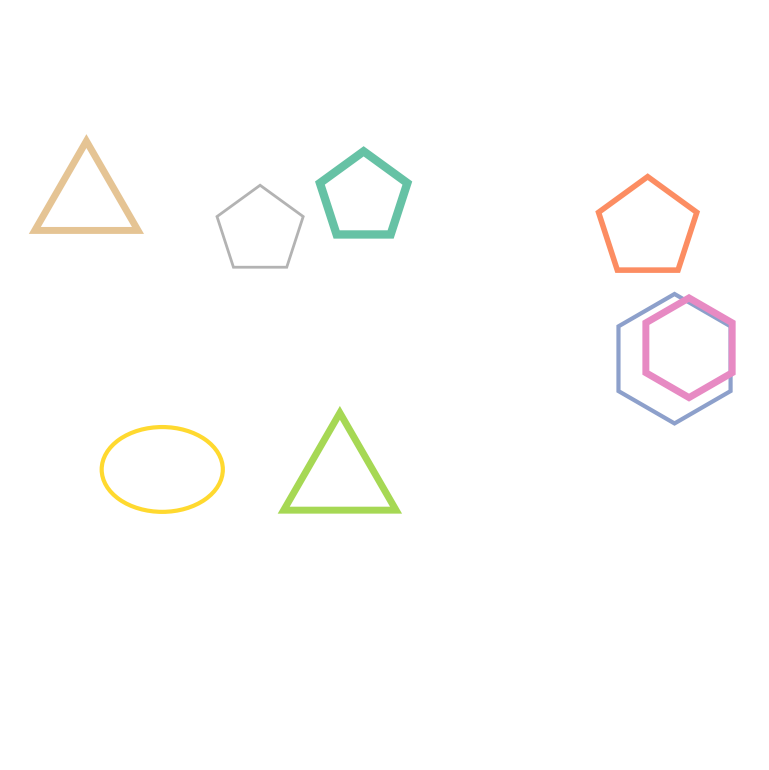[{"shape": "pentagon", "thickness": 3, "radius": 0.3, "center": [0.472, 0.744]}, {"shape": "pentagon", "thickness": 2, "radius": 0.34, "center": [0.841, 0.703]}, {"shape": "hexagon", "thickness": 1.5, "radius": 0.42, "center": [0.876, 0.534]}, {"shape": "hexagon", "thickness": 2.5, "radius": 0.32, "center": [0.895, 0.548]}, {"shape": "triangle", "thickness": 2.5, "radius": 0.42, "center": [0.441, 0.38]}, {"shape": "oval", "thickness": 1.5, "radius": 0.39, "center": [0.211, 0.39]}, {"shape": "triangle", "thickness": 2.5, "radius": 0.39, "center": [0.112, 0.739]}, {"shape": "pentagon", "thickness": 1, "radius": 0.29, "center": [0.338, 0.701]}]